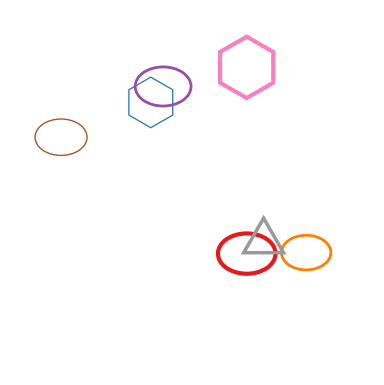[{"shape": "oval", "thickness": 3, "radius": 0.37, "center": [0.641, 0.341]}, {"shape": "hexagon", "thickness": 1, "radius": 0.33, "center": [0.392, 0.734]}, {"shape": "oval", "thickness": 2, "radius": 0.36, "center": [0.424, 0.775]}, {"shape": "oval", "thickness": 2, "radius": 0.32, "center": [0.795, 0.344]}, {"shape": "oval", "thickness": 1, "radius": 0.34, "center": [0.159, 0.644]}, {"shape": "hexagon", "thickness": 3, "radius": 0.4, "center": [0.641, 0.825]}, {"shape": "triangle", "thickness": 2.5, "radius": 0.3, "center": [0.685, 0.373]}]